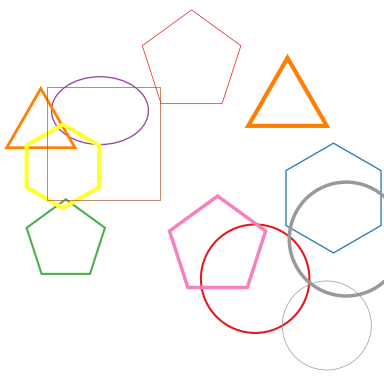[{"shape": "pentagon", "thickness": 0.5, "radius": 0.67, "center": [0.498, 0.84]}, {"shape": "circle", "thickness": 1.5, "radius": 0.7, "center": [0.663, 0.276]}, {"shape": "hexagon", "thickness": 1, "radius": 0.71, "center": [0.866, 0.486]}, {"shape": "pentagon", "thickness": 1.5, "radius": 0.53, "center": [0.171, 0.375]}, {"shape": "oval", "thickness": 1, "radius": 0.63, "center": [0.26, 0.713]}, {"shape": "triangle", "thickness": 3, "radius": 0.59, "center": [0.747, 0.732]}, {"shape": "triangle", "thickness": 2, "radius": 0.51, "center": [0.106, 0.668]}, {"shape": "hexagon", "thickness": 3, "radius": 0.54, "center": [0.163, 0.568]}, {"shape": "square", "thickness": 0.5, "radius": 0.73, "center": [0.269, 0.628]}, {"shape": "pentagon", "thickness": 2.5, "radius": 0.66, "center": [0.565, 0.359]}, {"shape": "circle", "thickness": 0.5, "radius": 0.58, "center": [0.849, 0.155]}, {"shape": "circle", "thickness": 2.5, "radius": 0.74, "center": [0.899, 0.379]}]